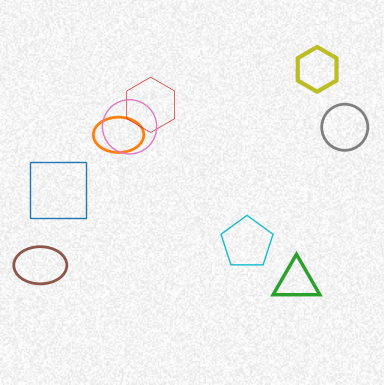[{"shape": "square", "thickness": 1, "radius": 0.36, "center": [0.151, 0.506]}, {"shape": "oval", "thickness": 2, "radius": 0.33, "center": [0.308, 0.65]}, {"shape": "triangle", "thickness": 2.5, "radius": 0.35, "center": [0.77, 0.27]}, {"shape": "hexagon", "thickness": 0.5, "radius": 0.36, "center": [0.391, 0.728]}, {"shape": "oval", "thickness": 2, "radius": 0.34, "center": [0.105, 0.311]}, {"shape": "circle", "thickness": 1, "radius": 0.35, "center": [0.337, 0.671]}, {"shape": "circle", "thickness": 2, "radius": 0.3, "center": [0.896, 0.669]}, {"shape": "hexagon", "thickness": 3, "radius": 0.29, "center": [0.824, 0.82]}, {"shape": "pentagon", "thickness": 1, "radius": 0.36, "center": [0.642, 0.37]}]